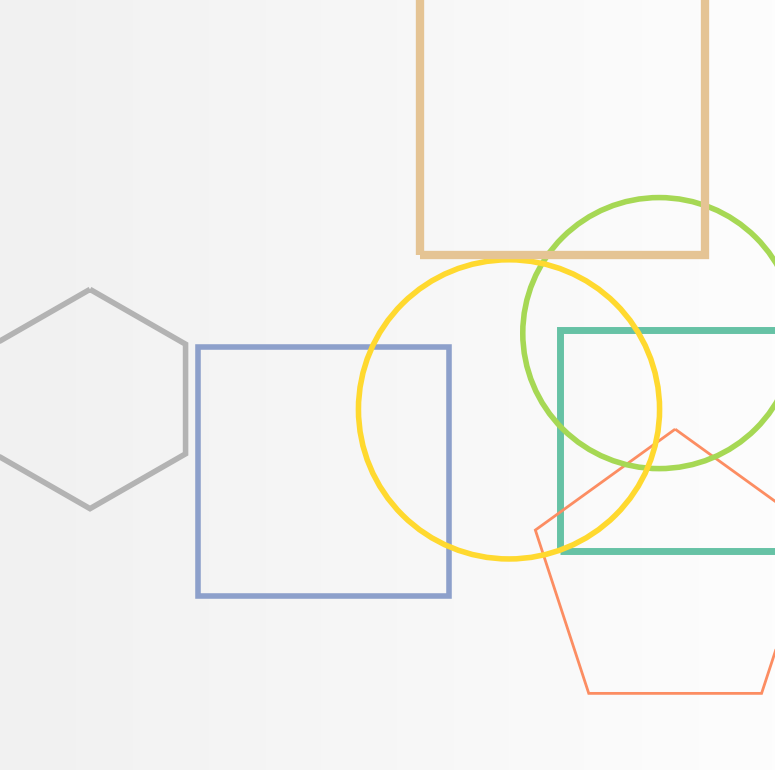[{"shape": "square", "thickness": 2.5, "radius": 0.72, "center": [0.866, 0.428]}, {"shape": "pentagon", "thickness": 1, "radius": 0.95, "center": [0.871, 0.253]}, {"shape": "square", "thickness": 2, "radius": 0.81, "center": [0.417, 0.388]}, {"shape": "circle", "thickness": 2, "radius": 0.88, "center": [0.851, 0.567]}, {"shape": "circle", "thickness": 2, "radius": 0.97, "center": [0.657, 0.468]}, {"shape": "square", "thickness": 3, "radius": 0.92, "center": [0.725, 0.852]}, {"shape": "hexagon", "thickness": 2, "radius": 0.71, "center": [0.116, 0.482]}]